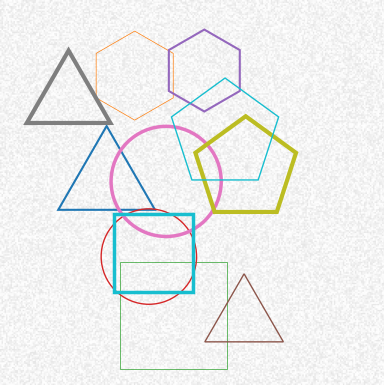[{"shape": "triangle", "thickness": 1.5, "radius": 0.73, "center": [0.277, 0.528]}, {"shape": "hexagon", "thickness": 0.5, "radius": 0.58, "center": [0.35, 0.804]}, {"shape": "square", "thickness": 0.5, "radius": 0.7, "center": [0.45, 0.181]}, {"shape": "circle", "thickness": 1, "radius": 0.62, "center": [0.387, 0.334]}, {"shape": "hexagon", "thickness": 1.5, "radius": 0.53, "center": [0.531, 0.817]}, {"shape": "triangle", "thickness": 1, "radius": 0.59, "center": [0.634, 0.171]}, {"shape": "circle", "thickness": 2.5, "radius": 0.72, "center": [0.432, 0.529]}, {"shape": "triangle", "thickness": 3, "radius": 0.63, "center": [0.178, 0.743]}, {"shape": "pentagon", "thickness": 3, "radius": 0.69, "center": [0.638, 0.561]}, {"shape": "square", "thickness": 2.5, "radius": 0.51, "center": [0.399, 0.343]}, {"shape": "pentagon", "thickness": 1, "radius": 0.73, "center": [0.585, 0.651]}]